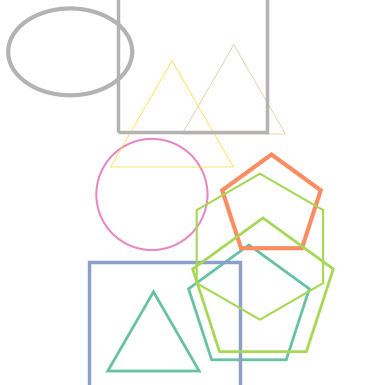[{"shape": "triangle", "thickness": 2, "radius": 0.69, "center": [0.399, 0.105]}, {"shape": "pentagon", "thickness": 2, "radius": 0.82, "center": [0.647, 0.199]}, {"shape": "pentagon", "thickness": 3, "radius": 0.67, "center": [0.705, 0.464]}, {"shape": "square", "thickness": 2.5, "radius": 0.98, "center": [0.427, 0.122]}, {"shape": "circle", "thickness": 1.5, "radius": 0.72, "center": [0.395, 0.495]}, {"shape": "pentagon", "thickness": 2, "radius": 0.96, "center": [0.683, 0.242]}, {"shape": "hexagon", "thickness": 1.5, "radius": 0.95, "center": [0.675, 0.359]}, {"shape": "triangle", "thickness": 0.5, "radius": 0.92, "center": [0.447, 0.658]}, {"shape": "triangle", "thickness": 0.5, "radius": 0.77, "center": [0.607, 0.729]}, {"shape": "square", "thickness": 2.5, "radius": 0.97, "center": [0.499, 0.85]}, {"shape": "oval", "thickness": 3, "radius": 0.81, "center": [0.182, 0.865]}]